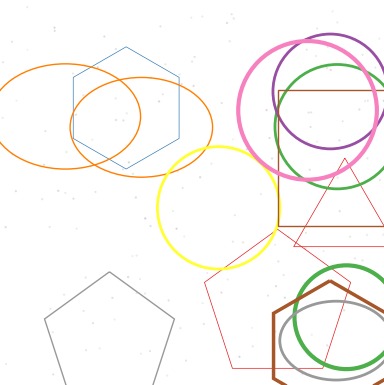[{"shape": "triangle", "thickness": 0.5, "radius": 0.77, "center": [0.896, 0.436]}, {"shape": "pentagon", "thickness": 0.5, "radius": 1.0, "center": [0.721, 0.205]}, {"shape": "hexagon", "thickness": 0.5, "radius": 0.79, "center": [0.328, 0.72]}, {"shape": "circle", "thickness": 2, "radius": 0.81, "center": [0.876, 0.671]}, {"shape": "circle", "thickness": 3, "radius": 0.67, "center": [0.9, 0.176]}, {"shape": "circle", "thickness": 2, "radius": 0.75, "center": [0.858, 0.762]}, {"shape": "oval", "thickness": 1, "radius": 0.98, "center": [0.17, 0.698]}, {"shape": "oval", "thickness": 1, "radius": 0.93, "center": [0.367, 0.669]}, {"shape": "circle", "thickness": 2, "radius": 0.79, "center": [0.568, 0.46]}, {"shape": "square", "thickness": 1, "radius": 0.89, "center": [0.898, 0.59]}, {"shape": "hexagon", "thickness": 2.5, "radius": 0.85, "center": [0.857, 0.102]}, {"shape": "circle", "thickness": 3, "radius": 0.9, "center": [0.799, 0.713]}, {"shape": "oval", "thickness": 2, "radius": 0.73, "center": [0.873, 0.115]}, {"shape": "pentagon", "thickness": 1, "radius": 0.89, "center": [0.284, 0.117]}]